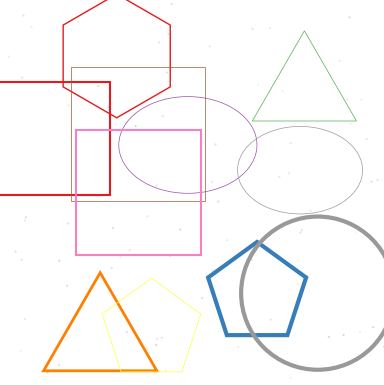[{"shape": "square", "thickness": 1.5, "radius": 0.74, "center": [0.139, 0.641]}, {"shape": "hexagon", "thickness": 1, "radius": 0.8, "center": [0.303, 0.855]}, {"shape": "pentagon", "thickness": 3, "radius": 0.67, "center": [0.668, 0.238]}, {"shape": "triangle", "thickness": 0.5, "radius": 0.78, "center": [0.791, 0.764]}, {"shape": "oval", "thickness": 0.5, "radius": 0.9, "center": [0.488, 0.624]}, {"shape": "triangle", "thickness": 2, "radius": 0.85, "center": [0.26, 0.122]}, {"shape": "pentagon", "thickness": 0.5, "radius": 0.67, "center": [0.393, 0.143]}, {"shape": "square", "thickness": 0.5, "radius": 0.87, "center": [0.359, 0.651]}, {"shape": "square", "thickness": 1.5, "radius": 0.81, "center": [0.359, 0.499]}, {"shape": "oval", "thickness": 0.5, "radius": 0.81, "center": [0.779, 0.558]}, {"shape": "circle", "thickness": 3, "radius": 0.99, "center": [0.825, 0.239]}]